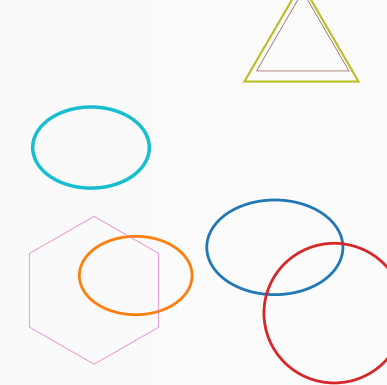[{"shape": "oval", "thickness": 2, "radius": 0.88, "center": [0.709, 0.358]}, {"shape": "oval", "thickness": 2, "radius": 0.73, "center": [0.35, 0.284]}, {"shape": "circle", "thickness": 2, "radius": 0.91, "center": [0.863, 0.187]}, {"shape": "triangle", "thickness": 0.5, "radius": 0.69, "center": [0.781, 0.885]}, {"shape": "hexagon", "thickness": 0.5, "radius": 0.96, "center": [0.243, 0.246]}, {"shape": "triangle", "thickness": 1.5, "radius": 0.85, "center": [0.778, 0.873]}, {"shape": "oval", "thickness": 2.5, "radius": 0.75, "center": [0.235, 0.617]}]